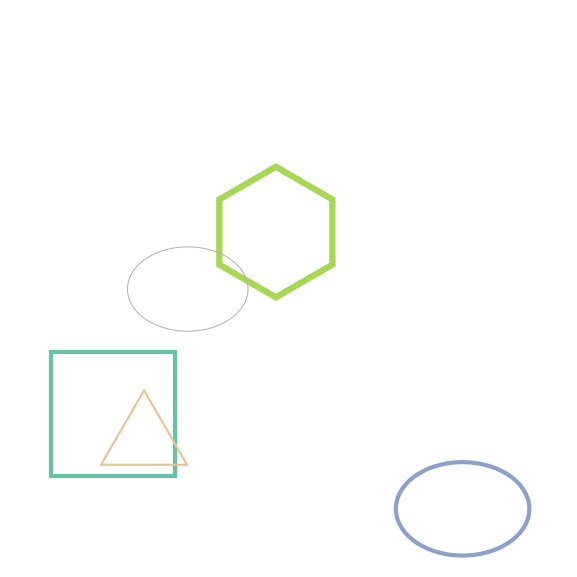[{"shape": "square", "thickness": 2, "radius": 0.54, "center": [0.196, 0.282]}, {"shape": "oval", "thickness": 2, "radius": 0.58, "center": [0.801, 0.118]}, {"shape": "hexagon", "thickness": 3, "radius": 0.57, "center": [0.478, 0.597]}, {"shape": "triangle", "thickness": 1, "radius": 0.43, "center": [0.249, 0.237]}, {"shape": "oval", "thickness": 0.5, "radius": 0.52, "center": [0.325, 0.499]}]